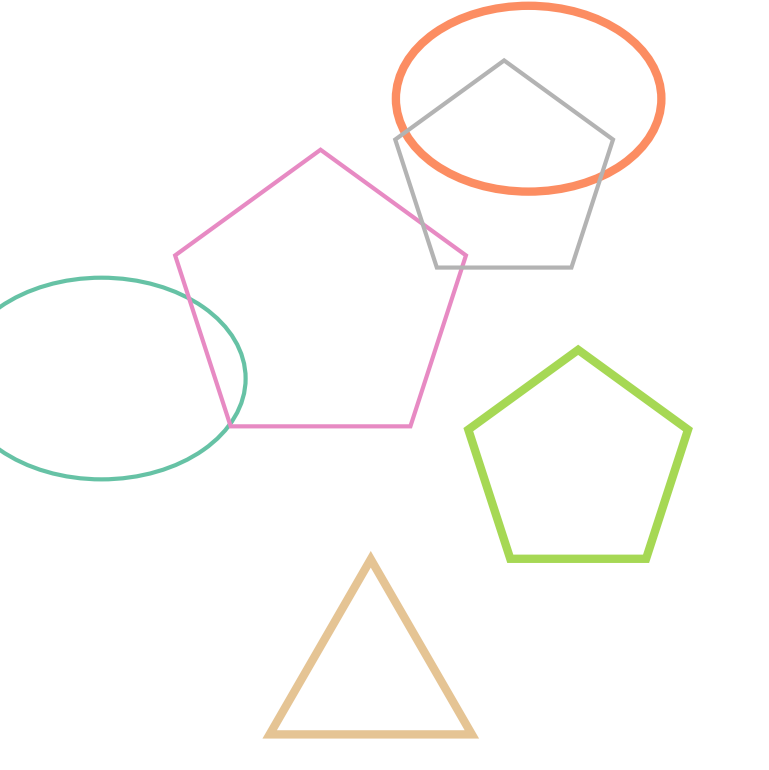[{"shape": "oval", "thickness": 1.5, "radius": 0.94, "center": [0.132, 0.508]}, {"shape": "oval", "thickness": 3, "radius": 0.86, "center": [0.687, 0.872]}, {"shape": "pentagon", "thickness": 1.5, "radius": 0.99, "center": [0.416, 0.607]}, {"shape": "pentagon", "thickness": 3, "radius": 0.75, "center": [0.751, 0.396]}, {"shape": "triangle", "thickness": 3, "radius": 0.76, "center": [0.482, 0.122]}, {"shape": "pentagon", "thickness": 1.5, "radius": 0.74, "center": [0.655, 0.773]}]